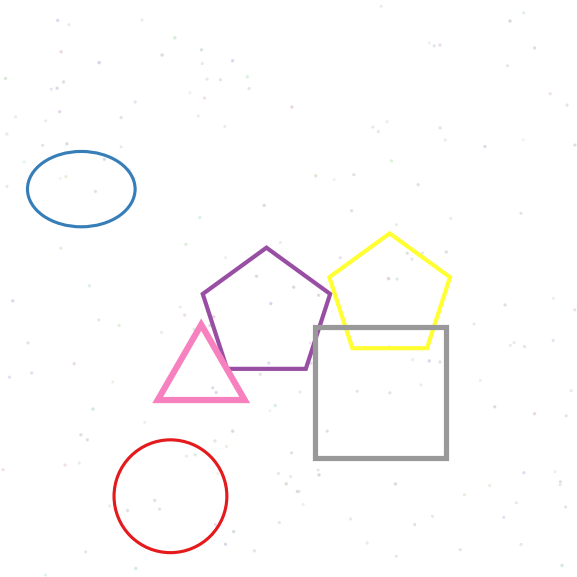[{"shape": "circle", "thickness": 1.5, "radius": 0.49, "center": [0.295, 0.14]}, {"shape": "oval", "thickness": 1.5, "radius": 0.47, "center": [0.141, 0.672]}, {"shape": "pentagon", "thickness": 2, "radius": 0.58, "center": [0.461, 0.454]}, {"shape": "pentagon", "thickness": 2, "radius": 0.55, "center": [0.675, 0.485]}, {"shape": "triangle", "thickness": 3, "radius": 0.43, "center": [0.348, 0.35]}, {"shape": "square", "thickness": 2.5, "radius": 0.57, "center": [0.659, 0.32]}]